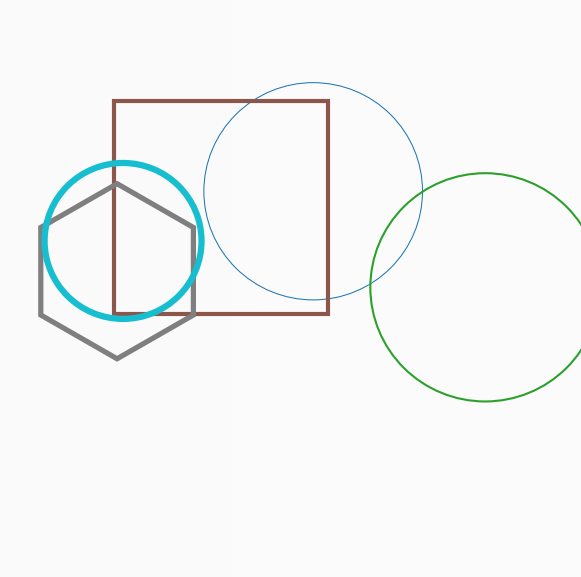[{"shape": "circle", "thickness": 0.5, "radius": 0.94, "center": [0.539, 0.668]}, {"shape": "circle", "thickness": 1, "radius": 0.99, "center": [0.835, 0.502]}, {"shape": "square", "thickness": 2, "radius": 0.92, "center": [0.38, 0.64]}, {"shape": "hexagon", "thickness": 2.5, "radius": 0.76, "center": [0.201, 0.529]}, {"shape": "circle", "thickness": 3, "radius": 0.68, "center": [0.212, 0.582]}]